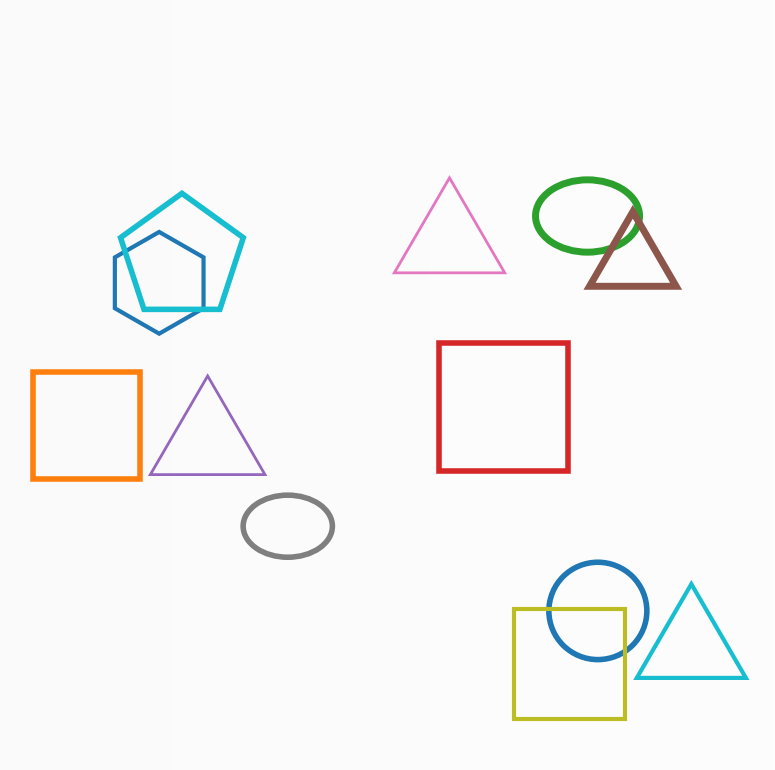[{"shape": "circle", "thickness": 2, "radius": 0.32, "center": [0.771, 0.207]}, {"shape": "hexagon", "thickness": 1.5, "radius": 0.33, "center": [0.205, 0.633]}, {"shape": "square", "thickness": 2, "radius": 0.35, "center": [0.112, 0.447]}, {"shape": "oval", "thickness": 2.5, "radius": 0.34, "center": [0.758, 0.719]}, {"shape": "square", "thickness": 2, "radius": 0.42, "center": [0.65, 0.472]}, {"shape": "triangle", "thickness": 1, "radius": 0.43, "center": [0.268, 0.426]}, {"shape": "triangle", "thickness": 2.5, "radius": 0.32, "center": [0.817, 0.66]}, {"shape": "triangle", "thickness": 1, "radius": 0.41, "center": [0.58, 0.687]}, {"shape": "oval", "thickness": 2, "radius": 0.29, "center": [0.371, 0.317]}, {"shape": "square", "thickness": 1.5, "radius": 0.36, "center": [0.735, 0.137]}, {"shape": "triangle", "thickness": 1.5, "radius": 0.41, "center": [0.892, 0.16]}, {"shape": "pentagon", "thickness": 2, "radius": 0.42, "center": [0.235, 0.666]}]